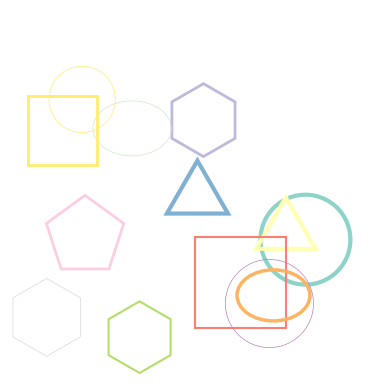[{"shape": "circle", "thickness": 3, "radius": 0.58, "center": [0.793, 0.378]}, {"shape": "triangle", "thickness": 3, "radius": 0.44, "center": [0.742, 0.398]}, {"shape": "hexagon", "thickness": 2, "radius": 0.47, "center": [0.529, 0.688]}, {"shape": "square", "thickness": 1.5, "radius": 0.59, "center": [0.624, 0.266]}, {"shape": "triangle", "thickness": 3, "radius": 0.46, "center": [0.513, 0.491]}, {"shape": "oval", "thickness": 2.5, "radius": 0.47, "center": [0.71, 0.233]}, {"shape": "hexagon", "thickness": 1.5, "radius": 0.47, "center": [0.362, 0.124]}, {"shape": "pentagon", "thickness": 2, "radius": 0.53, "center": [0.221, 0.387]}, {"shape": "hexagon", "thickness": 0.5, "radius": 0.51, "center": [0.121, 0.176]}, {"shape": "circle", "thickness": 0.5, "radius": 0.57, "center": [0.7, 0.212]}, {"shape": "oval", "thickness": 0.5, "radius": 0.51, "center": [0.343, 0.667]}, {"shape": "circle", "thickness": 0.5, "radius": 0.43, "center": [0.213, 0.742]}, {"shape": "square", "thickness": 2, "radius": 0.45, "center": [0.162, 0.662]}]